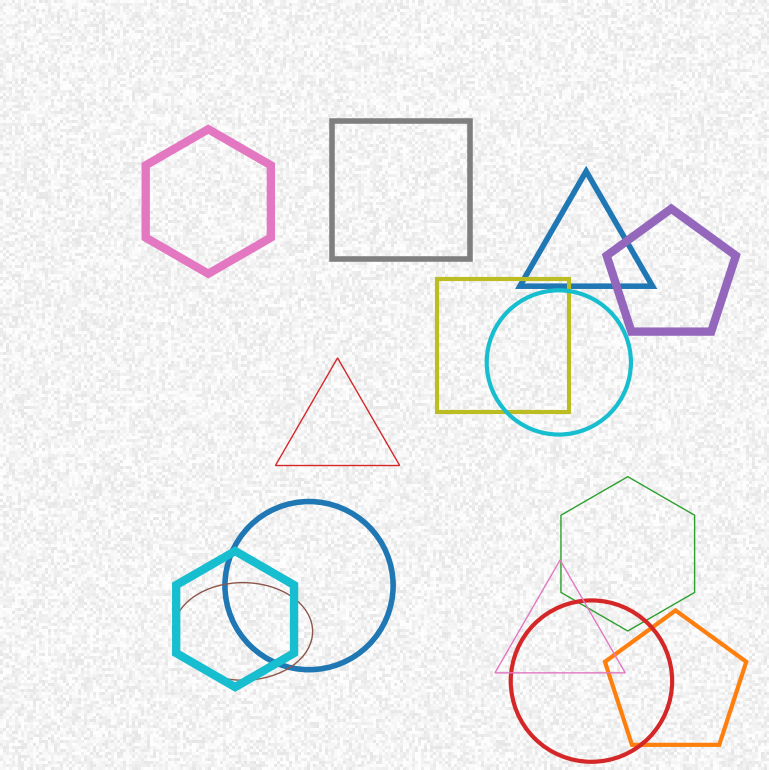[{"shape": "triangle", "thickness": 2, "radius": 0.5, "center": [0.761, 0.678]}, {"shape": "circle", "thickness": 2, "radius": 0.55, "center": [0.401, 0.239]}, {"shape": "pentagon", "thickness": 1.5, "radius": 0.48, "center": [0.877, 0.111]}, {"shape": "hexagon", "thickness": 0.5, "radius": 0.5, "center": [0.815, 0.281]}, {"shape": "triangle", "thickness": 0.5, "radius": 0.47, "center": [0.438, 0.442]}, {"shape": "circle", "thickness": 1.5, "radius": 0.52, "center": [0.768, 0.115]}, {"shape": "pentagon", "thickness": 3, "radius": 0.44, "center": [0.872, 0.641]}, {"shape": "oval", "thickness": 0.5, "radius": 0.45, "center": [0.315, 0.18]}, {"shape": "triangle", "thickness": 0.5, "radius": 0.49, "center": [0.727, 0.175]}, {"shape": "hexagon", "thickness": 3, "radius": 0.47, "center": [0.27, 0.738]}, {"shape": "square", "thickness": 2, "radius": 0.45, "center": [0.52, 0.753]}, {"shape": "square", "thickness": 1.5, "radius": 0.43, "center": [0.653, 0.552]}, {"shape": "circle", "thickness": 1.5, "radius": 0.47, "center": [0.726, 0.529]}, {"shape": "hexagon", "thickness": 3, "radius": 0.44, "center": [0.305, 0.196]}]